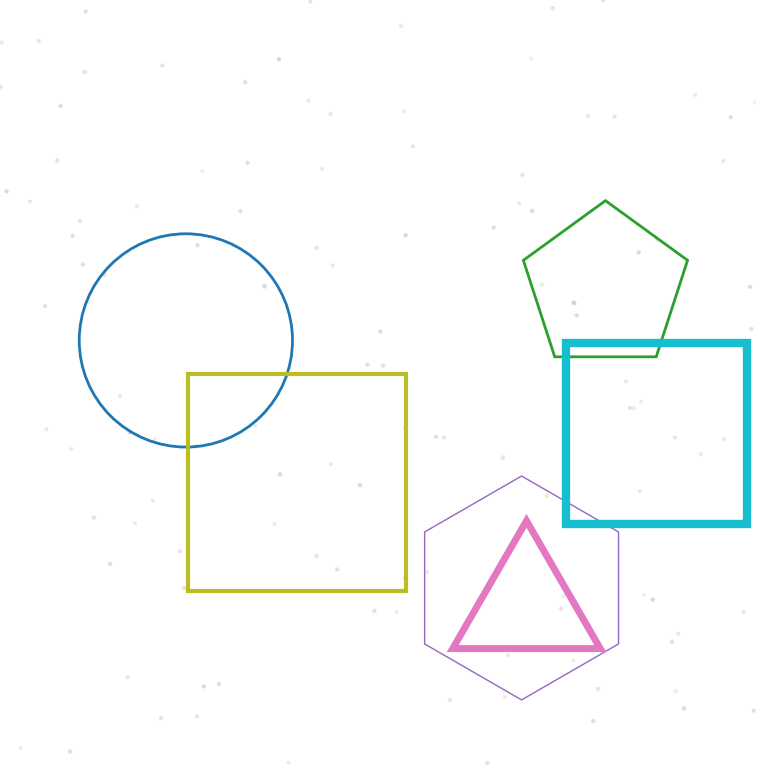[{"shape": "circle", "thickness": 1, "radius": 0.69, "center": [0.241, 0.558]}, {"shape": "pentagon", "thickness": 1, "radius": 0.56, "center": [0.786, 0.627]}, {"shape": "hexagon", "thickness": 0.5, "radius": 0.73, "center": [0.677, 0.236]}, {"shape": "triangle", "thickness": 2.5, "radius": 0.55, "center": [0.684, 0.213]}, {"shape": "square", "thickness": 1.5, "radius": 0.71, "center": [0.386, 0.374]}, {"shape": "square", "thickness": 3, "radius": 0.59, "center": [0.853, 0.437]}]